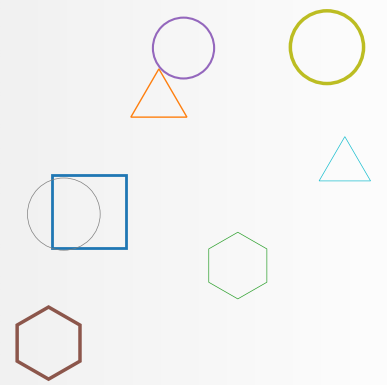[{"shape": "square", "thickness": 2, "radius": 0.48, "center": [0.231, 0.451]}, {"shape": "triangle", "thickness": 1, "radius": 0.42, "center": [0.41, 0.738]}, {"shape": "hexagon", "thickness": 0.5, "radius": 0.43, "center": [0.614, 0.31]}, {"shape": "circle", "thickness": 1.5, "radius": 0.4, "center": [0.474, 0.875]}, {"shape": "hexagon", "thickness": 2.5, "radius": 0.47, "center": [0.125, 0.109]}, {"shape": "circle", "thickness": 0.5, "radius": 0.47, "center": [0.165, 0.444]}, {"shape": "circle", "thickness": 2.5, "radius": 0.47, "center": [0.844, 0.877]}, {"shape": "triangle", "thickness": 0.5, "radius": 0.38, "center": [0.89, 0.568]}]